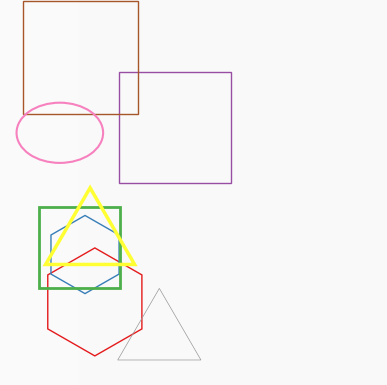[{"shape": "hexagon", "thickness": 1, "radius": 0.7, "center": [0.245, 0.216]}, {"shape": "hexagon", "thickness": 1, "radius": 0.51, "center": [0.219, 0.339]}, {"shape": "square", "thickness": 2, "radius": 0.52, "center": [0.205, 0.357]}, {"shape": "square", "thickness": 1, "radius": 0.72, "center": [0.451, 0.669]}, {"shape": "triangle", "thickness": 2.5, "radius": 0.66, "center": [0.233, 0.379]}, {"shape": "square", "thickness": 1, "radius": 0.74, "center": [0.208, 0.851]}, {"shape": "oval", "thickness": 1.5, "radius": 0.56, "center": [0.154, 0.655]}, {"shape": "triangle", "thickness": 0.5, "radius": 0.62, "center": [0.411, 0.127]}]